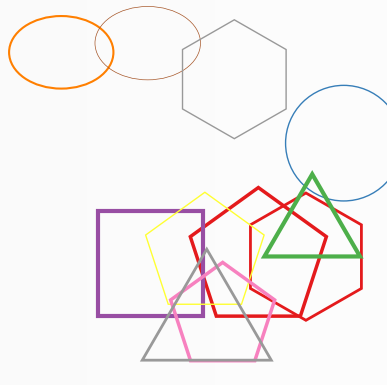[{"shape": "pentagon", "thickness": 2.5, "radius": 0.92, "center": [0.667, 0.328]}, {"shape": "hexagon", "thickness": 2, "radius": 0.83, "center": [0.789, 0.333]}, {"shape": "circle", "thickness": 1, "radius": 0.75, "center": [0.887, 0.628]}, {"shape": "triangle", "thickness": 3, "radius": 0.71, "center": [0.806, 0.405]}, {"shape": "square", "thickness": 3, "radius": 0.68, "center": [0.388, 0.315]}, {"shape": "oval", "thickness": 1.5, "radius": 0.67, "center": [0.158, 0.864]}, {"shape": "pentagon", "thickness": 1, "radius": 0.8, "center": [0.529, 0.34]}, {"shape": "oval", "thickness": 0.5, "radius": 0.68, "center": [0.381, 0.888]}, {"shape": "pentagon", "thickness": 2.5, "radius": 0.71, "center": [0.575, 0.177]}, {"shape": "hexagon", "thickness": 1, "radius": 0.77, "center": [0.605, 0.794]}, {"shape": "triangle", "thickness": 2, "radius": 0.96, "center": [0.534, 0.161]}]